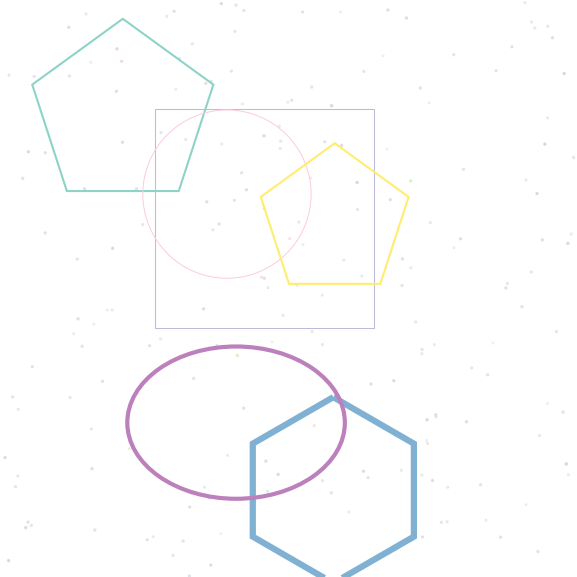[{"shape": "pentagon", "thickness": 1, "radius": 0.82, "center": [0.213, 0.802]}, {"shape": "square", "thickness": 0.5, "radius": 0.95, "center": [0.458, 0.621]}, {"shape": "hexagon", "thickness": 3, "radius": 0.81, "center": [0.577, 0.15]}, {"shape": "circle", "thickness": 0.5, "radius": 0.73, "center": [0.393, 0.663]}, {"shape": "oval", "thickness": 2, "radius": 0.94, "center": [0.409, 0.267]}, {"shape": "pentagon", "thickness": 1, "radius": 0.67, "center": [0.58, 0.617]}]